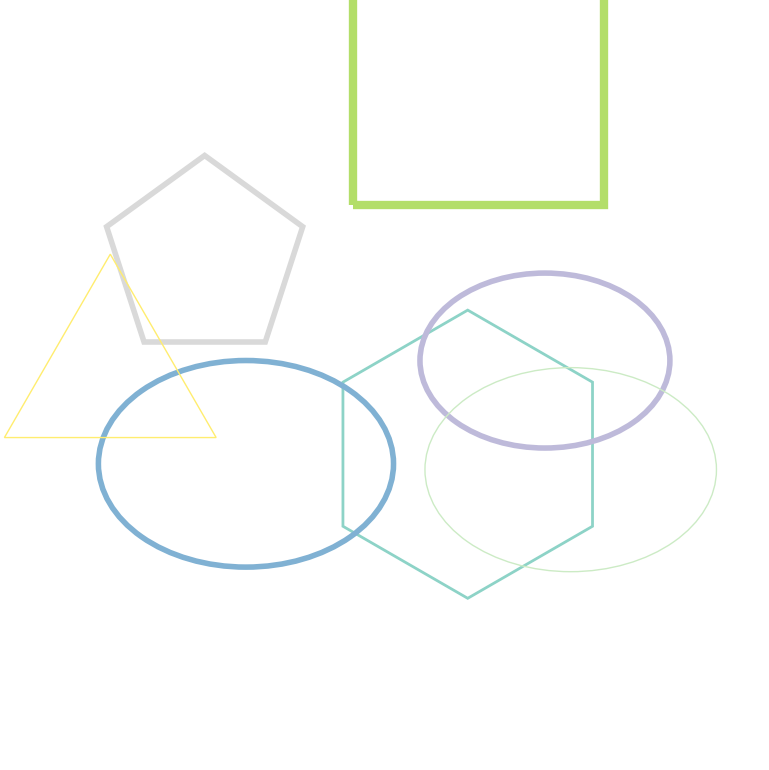[{"shape": "hexagon", "thickness": 1, "radius": 0.94, "center": [0.607, 0.41]}, {"shape": "oval", "thickness": 2, "radius": 0.81, "center": [0.708, 0.532]}, {"shape": "oval", "thickness": 2, "radius": 0.96, "center": [0.319, 0.398]}, {"shape": "square", "thickness": 3, "radius": 0.81, "center": [0.621, 0.897]}, {"shape": "pentagon", "thickness": 2, "radius": 0.67, "center": [0.266, 0.664]}, {"shape": "oval", "thickness": 0.5, "radius": 0.95, "center": [0.741, 0.39]}, {"shape": "triangle", "thickness": 0.5, "radius": 0.79, "center": [0.143, 0.511]}]